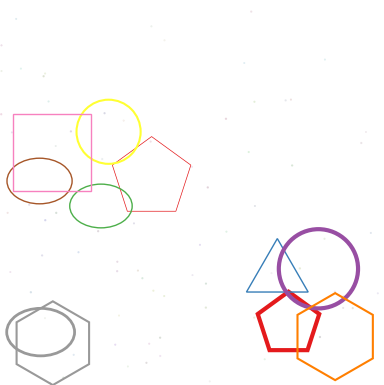[{"shape": "pentagon", "thickness": 3, "radius": 0.42, "center": [0.749, 0.158]}, {"shape": "pentagon", "thickness": 0.5, "radius": 0.54, "center": [0.394, 0.538]}, {"shape": "triangle", "thickness": 1, "radius": 0.46, "center": [0.72, 0.288]}, {"shape": "oval", "thickness": 1, "radius": 0.41, "center": [0.262, 0.465]}, {"shape": "circle", "thickness": 3, "radius": 0.51, "center": [0.827, 0.302]}, {"shape": "hexagon", "thickness": 1.5, "radius": 0.57, "center": [0.871, 0.126]}, {"shape": "circle", "thickness": 1.5, "radius": 0.42, "center": [0.282, 0.658]}, {"shape": "oval", "thickness": 1, "radius": 0.42, "center": [0.103, 0.53]}, {"shape": "square", "thickness": 1, "radius": 0.5, "center": [0.135, 0.605]}, {"shape": "hexagon", "thickness": 1.5, "radius": 0.54, "center": [0.137, 0.109]}, {"shape": "oval", "thickness": 2, "radius": 0.44, "center": [0.106, 0.137]}]